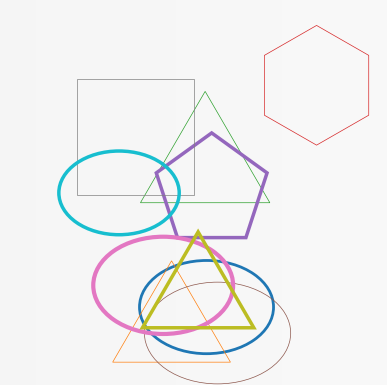[{"shape": "oval", "thickness": 2, "radius": 0.86, "center": [0.533, 0.202]}, {"shape": "triangle", "thickness": 0.5, "radius": 0.88, "center": [0.443, 0.147]}, {"shape": "triangle", "thickness": 0.5, "radius": 0.96, "center": [0.529, 0.57]}, {"shape": "hexagon", "thickness": 0.5, "radius": 0.78, "center": [0.817, 0.778]}, {"shape": "pentagon", "thickness": 2.5, "radius": 0.75, "center": [0.546, 0.504]}, {"shape": "oval", "thickness": 0.5, "radius": 0.94, "center": [0.561, 0.135]}, {"shape": "oval", "thickness": 3, "radius": 0.9, "center": [0.421, 0.259]}, {"shape": "square", "thickness": 0.5, "radius": 0.76, "center": [0.349, 0.644]}, {"shape": "triangle", "thickness": 2.5, "radius": 0.83, "center": [0.511, 0.232]}, {"shape": "oval", "thickness": 2.5, "radius": 0.78, "center": [0.307, 0.499]}]